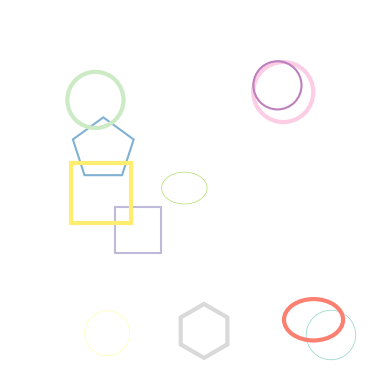[{"shape": "circle", "thickness": 0.5, "radius": 0.32, "center": [0.86, 0.13]}, {"shape": "circle", "thickness": 0.5, "radius": 0.29, "center": [0.278, 0.134]}, {"shape": "square", "thickness": 1.5, "radius": 0.3, "center": [0.358, 0.402]}, {"shape": "oval", "thickness": 3, "radius": 0.38, "center": [0.814, 0.169]}, {"shape": "pentagon", "thickness": 1.5, "radius": 0.41, "center": [0.268, 0.612]}, {"shape": "oval", "thickness": 0.5, "radius": 0.3, "center": [0.479, 0.512]}, {"shape": "circle", "thickness": 3, "radius": 0.39, "center": [0.736, 0.761]}, {"shape": "hexagon", "thickness": 3, "radius": 0.35, "center": [0.53, 0.14]}, {"shape": "circle", "thickness": 1.5, "radius": 0.31, "center": [0.721, 0.778]}, {"shape": "circle", "thickness": 3, "radius": 0.36, "center": [0.248, 0.74]}, {"shape": "square", "thickness": 3, "radius": 0.39, "center": [0.263, 0.499]}]